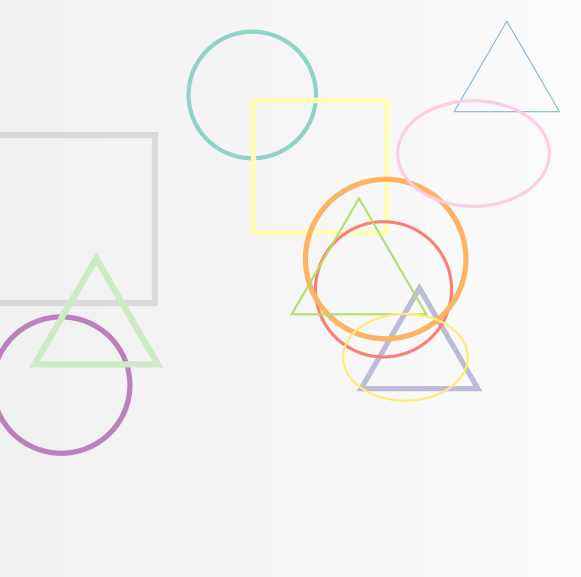[{"shape": "circle", "thickness": 2, "radius": 0.55, "center": [0.434, 0.835]}, {"shape": "square", "thickness": 2.5, "radius": 0.57, "center": [0.55, 0.711]}, {"shape": "triangle", "thickness": 2.5, "radius": 0.58, "center": [0.722, 0.384]}, {"shape": "circle", "thickness": 1.5, "radius": 0.59, "center": [0.66, 0.498]}, {"shape": "triangle", "thickness": 0.5, "radius": 0.52, "center": [0.872, 0.858]}, {"shape": "circle", "thickness": 2.5, "radius": 0.69, "center": [0.664, 0.551]}, {"shape": "triangle", "thickness": 1, "radius": 0.67, "center": [0.618, 0.522]}, {"shape": "oval", "thickness": 1.5, "radius": 0.65, "center": [0.815, 0.733]}, {"shape": "square", "thickness": 3, "radius": 0.73, "center": [0.121, 0.62]}, {"shape": "circle", "thickness": 2.5, "radius": 0.59, "center": [0.105, 0.332]}, {"shape": "triangle", "thickness": 3, "radius": 0.61, "center": [0.166, 0.429]}, {"shape": "oval", "thickness": 1, "radius": 0.54, "center": [0.698, 0.38]}]